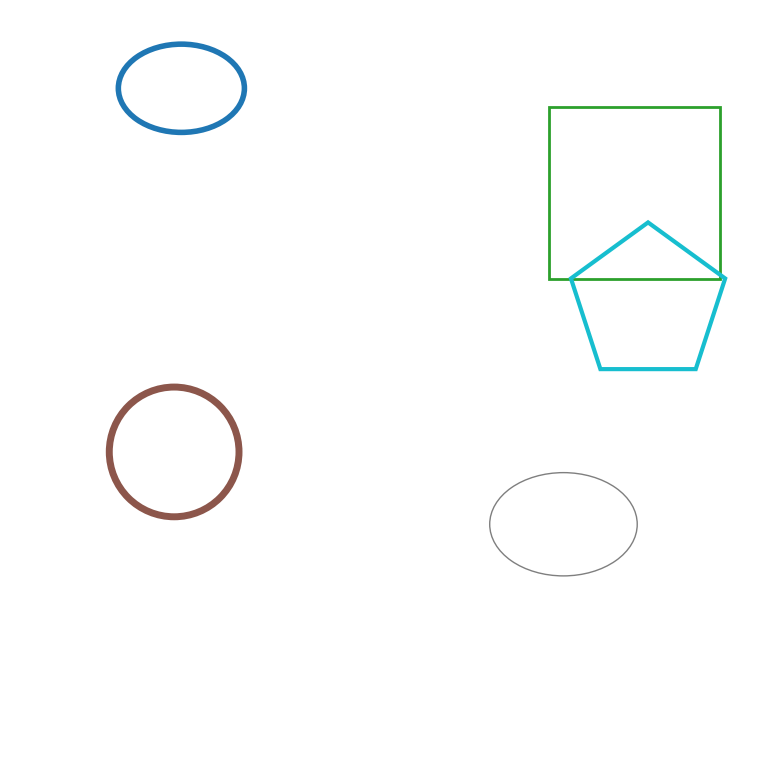[{"shape": "oval", "thickness": 2, "radius": 0.41, "center": [0.236, 0.885]}, {"shape": "square", "thickness": 1, "radius": 0.56, "center": [0.824, 0.749]}, {"shape": "circle", "thickness": 2.5, "radius": 0.42, "center": [0.226, 0.413]}, {"shape": "oval", "thickness": 0.5, "radius": 0.48, "center": [0.732, 0.319]}, {"shape": "pentagon", "thickness": 1.5, "radius": 0.53, "center": [0.842, 0.606]}]